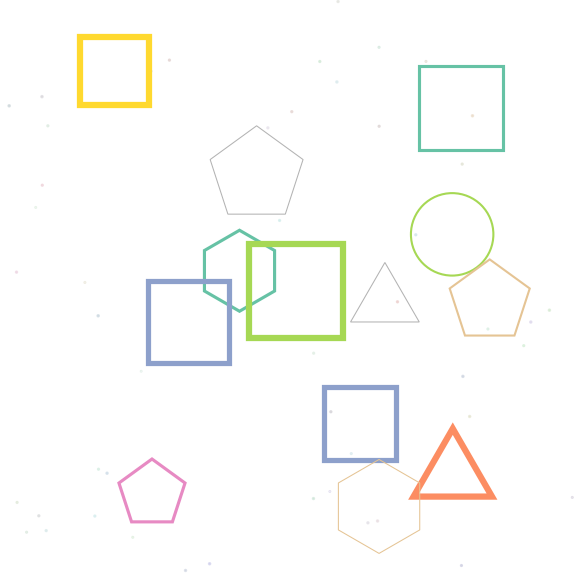[{"shape": "square", "thickness": 1.5, "radius": 0.37, "center": [0.798, 0.812]}, {"shape": "hexagon", "thickness": 1.5, "radius": 0.35, "center": [0.415, 0.53]}, {"shape": "triangle", "thickness": 3, "radius": 0.39, "center": [0.784, 0.178]}, {"shape": "square", "thickness": 2.5, "radius": 0.35, "center": [0.326, 0.442]}, {"shape": "square", "thickness": 2.5, "radius": 0.31, "center": [0.623, 0.265]}, {"shape": "pentagon", "thickness": 1.5, "radius": 0.3, "center": [0.263, 0.144]}, {"shape": "circle", "thickness": 1, "radius": 0.36, "center": [0.783, 0.593]}, {"shape": "square", "thickness": 3, "radius": 0.41, "center": [0.512, 0.495]}, {"shape": "square", "thickness": 3, "radius": 0.29, "center": [0.198, 0.876]}, {"shape": "hexagon", "thickness": 0.5, "radius": 0.41, "center": [0.656, 0.122]}, {"shape": "pentagon", "thickness": 1, "radius": 0.36, "center": [0.848, 0.477]}, {"shape": "triangle", "thickness": 0.5, "radius": 0.34, "center": [0.666, 0.476]}, {"shape": "pentagon", "thickness": 0.5, "radius": 0.42, "center": [0.444, 0.697]}]